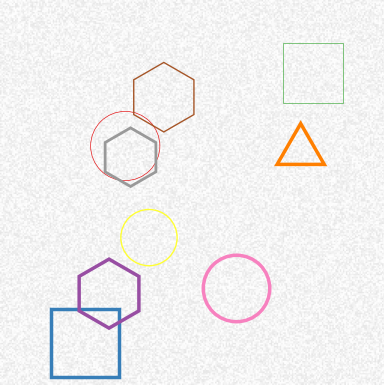[{"shape": "circle", "thickness": 0.5, "radius": 0.45, "center": [0.325, 0.621]}, {"shape": "square", "thickness": 2.5, "radius": 0.44, "center": [0.22, 0.109]}, {"shape": "square", "thickness": 0.5, "radius": 0.39, "center": [0.814, 0.81]}, {"shape": "hexagon", "thickness": 2.5, "radius": 0.45, "center": [0.283, 0.237]}, {"shape": "triangle", "thickness": 2.5, "radius": 0.35, "center": [0.781, 0.608]}, {"shape": "circle", "thickness": 1, "radius": 0.37, "center": [0.387, 0.383]}, {"shape": "hexagon", "thickness": 1, "radius": 0.45, "center": [0.426, 0.748]}, {"shape": "circle", "thickness": 2.5, "radius": 0.43, "center": [0.614, 0.251]}, {"shape": "hexagon", "thickness": 2, "radius": 0.38, "center": [0.339, 0.592]}]